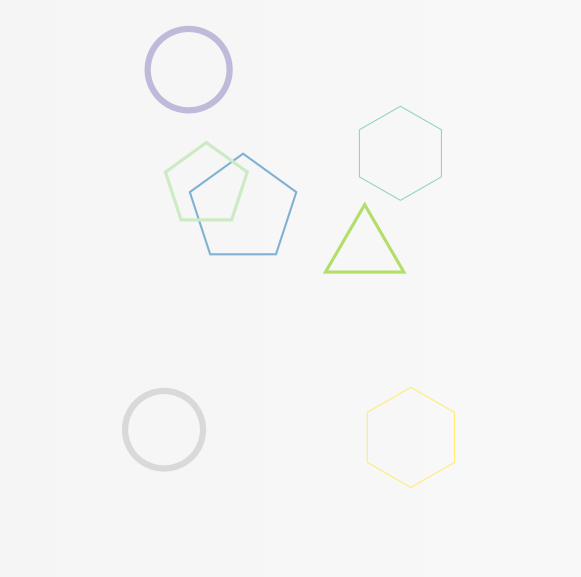[{"shape": "hexagon", "thickness": 0.5, "radius": 0.41, "center": [0.689, 0.734]}, {"shape": "circle", "thickness": 3, "radius": 0.35, "center": [0.325, 0.879]}, {"shape": "pentagon", "thickness": 1, "radius": 0.48, "center": [0.418, 0.637]}, {"shape": "triangle", "thickness": 1.5, "radius": 0.39, "center": [0.627, 0.567]}, {"shape": "circle", "thickness": 3, "radius": 0.34, "center": [0.282, 0.255]}, {"shape": "pentagon", "thickness": 1.5, "radius": 0.37, "center": [0.355, 0.678]}, {"shape": "hexagon", "thickness": 0.5, "radius": 0.43, "center": [0.707, 0.242]}]